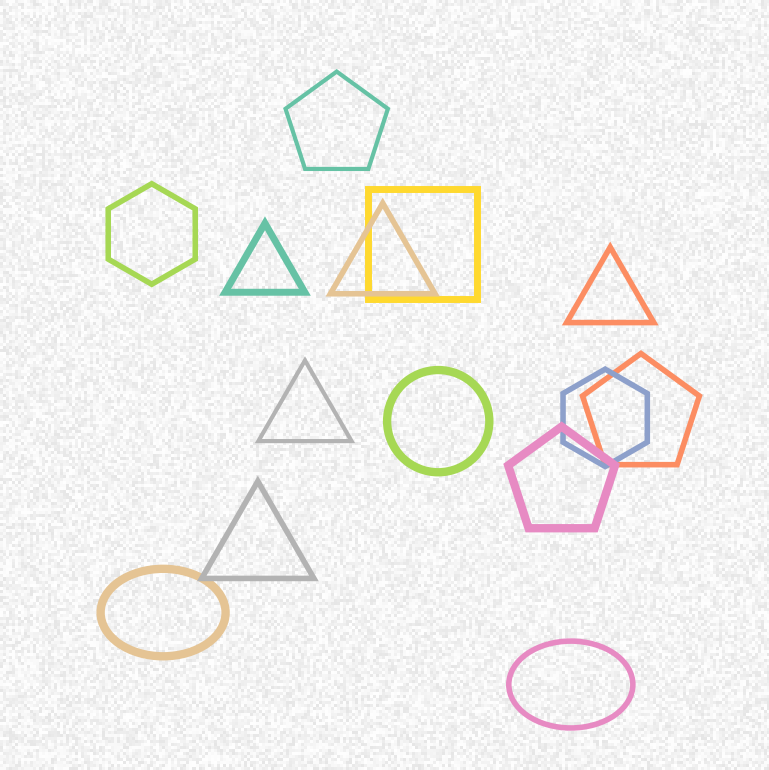[{"shape": "pentagon", "thickness": 1.5, "radius": 0.35, "center": [0.437, 0.837]}, {"shape": "triangle", "thickness": 2.5, "radius": 0.3, "center": [0.344, 0.65]}, {"shape": "triangle", "thickness": 2, "radius": 0.33, "center": [0.792, 0.614]}, {"shape": "pentagon", "thickness": 2, "radius": 0.4, "center": [0.832, 0.461]}, {"shape": "hexagon", "thickness": 2, "radius": 0.32, "center": [0.786, 0.457]}, {"shape": "pentagon", "thickness": 3, "radius": 0.36, "center": [0.729, 0.373]}, {"shape": "oval", "thickness": 2, "radius": 0.4, "center": [0.741, 0.111]}, {"shape": "hexagon", "thickness": 2, "radius": 0.33, "center": [0.197, 0.696]}, {"shape": "circle", "thickness": 3, "radius": 0.33, "center": [0.569, 0.453]}, {"shape": "square", "thickness": 2.5, "radius": 0.36, "center": [0.549, 0.683]}, {"shape": "oval", "thickness": 3, "radius": 0.41, "center": [0.212, 0.204]}, {"shape": "triangle", "thickness": 2, "radius": 0.39, "center": [0.497, 0.658]}, {"shape": "triangle", "thickness": 1.5, "radius": 0.35, "center": [0.396, 0.462]}, {"shape": "triangle", "thickness": 2, "radius": 0.42, "center": [0.335, 0.291]}]